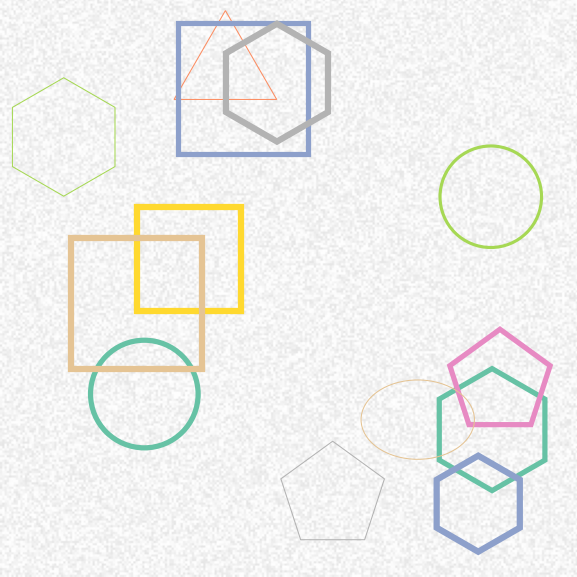[{"shape": "circle", "thickness": 2.5, "radius": 0.47, "center": [0.25, 0.317]}, {"shape": "hexagon", "thickness": 2.5, "radius": 0.53, "center": [0.852, 0.255]}, {"shape": "triangle", "thickness": 0.5, "radius": 0.51, "center": [0.39, 0.878]}, {"shape": "hexagon", "thickness": 3, "radius": 0.42, "center": [0.828, 0.127]}, {"shape": "square", "thickness": 2.5, "radius": 0.57, "center": [0.421, 0.846]}, {"shape": "pentagon", "thickness": 2.5, "radius": 0.46, "center": [0.866, 0.338]}, {"shape": "circle", "thickness": 1.5, "radius": 0.44, "center": [0.85, 0.658]}, {"shape": "hexagon", "thickness": 0.5, "radius": 0.51, "center": [0.11, 0.762]}, {"shape": "square", "thickness": 3, "radius": 0.45, "center": [0.328, 0.55]}, {"shape": "square", "thickness": 3, "radius": 0.57, "center": [0.237, 0.474]}, {"shape": "oval", "thickness": 0.5, "radius": 0.49, "center": [0.723, 0.272]}, {"shape": "hexagon", "thickness": 3, "radius": 0.51, "center": [0.48, 0.856]}, {"shape": "pentagon", "thickness": 0.5, "radius": 0.47, "center": [0.576, 0.141]}]